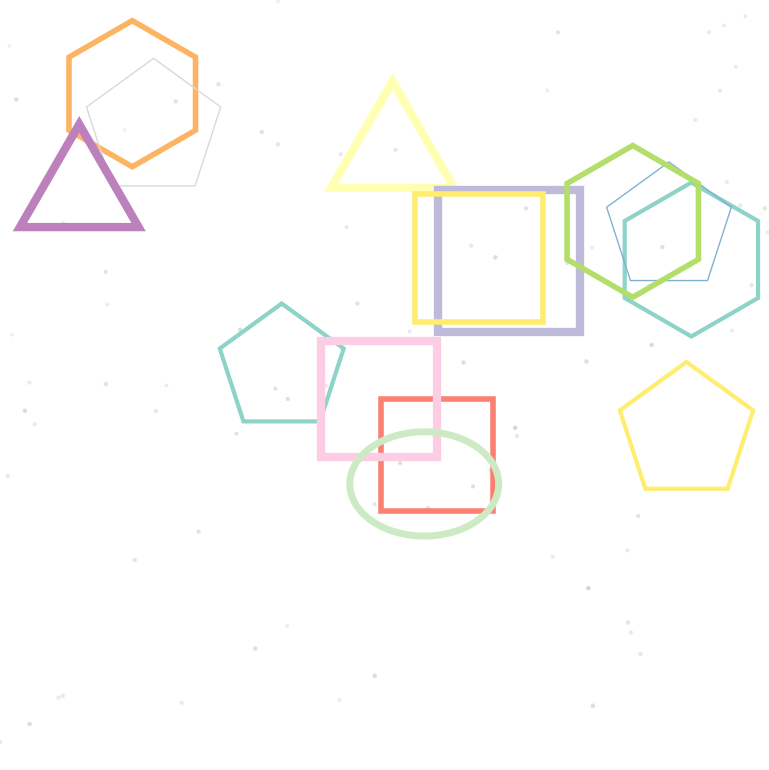[{"shape": "hexagon", "thickness": 1.5, "radius": 0.5, "center": [0.898, 0.663]}, {"shape": "pentagon", "thickness": 1.5, "radius": 0.42, "center": [0.366, 0.521]}, {"shape": "triangle", "thickness": 3, "radius": 0.46, "center": [0.51, 0.802]}, {"shape": "square", "thickness": 3, "radius": 0.46, "center": [0.661, 0.661]}, {"shape": "square", "thickness": 2, "radius": 0.36, "center": [0.567, 0.41]}, {"shape": "pentagon", "thickness": 0.5, "radius": 0.43, "center": [0.869, 0.705]}, {"shape": "hexagon", "thickness": 2, "radius": 0.47, "center": [0.172, 0.878]}, {"shape": "hexagon", "thickness": 2, "radius": 0.49, "center": [0.822, 0.712]}, {"shape": "square", "thickness": 3, "radius": 0.38, "center": [0.492, 0.482]}, {"shape": "pentagon", "thickness": 0.5, "radius": 0.46, "center": [0.199, 0.833]}, {"shape": "triangle", "thickness": 3, "radius": 0.44, "center": [0.103, 0.75]}, {"shape": "oval", "thickness": 2.5, "radius": 0.48, "center": [0.551, 0.372]}, {"shape": "pentagon", "thickness": 1.5, "radius": 0.46, "center": [0.892, 0.439]}, {"shape": "square", "thickness": 2, "radius": 0.42, "center": [0.623, 0.665]}]